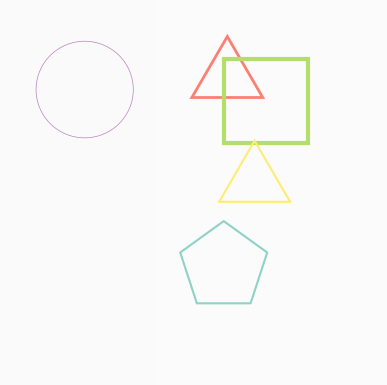[{"shape": "pentagon", "thickness": 1.5, "radius": 0.59, "center": [0.577, 0.308]}, {"shape": "triangle", "thickness": 2, "radius": 0.53, "center": [0.587, 0.8]}, {"shape": "square", "thickness": 3, "radius": 0.55, "center": [0.687, 0.737]}, {"shape": "circle", "thickness": 0.5, "radius": 0.63, "center": [0.219, 0.767]}, {"shape": "triangle", "thickness": 1.5, "radius": 0.53, "center": [0.657, 0.529]}]